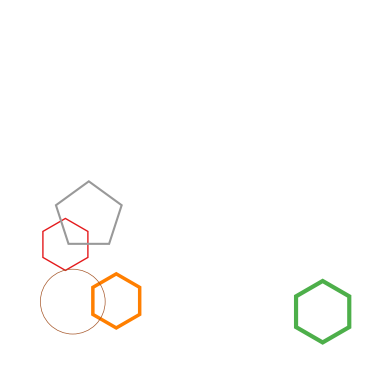[{"shape": "hexagon", "thickness": 1, "radius": 0.34, "center": [0.17, 0.365]}, {"shape": "hexagon", "thickness": 3, "radius": 0.4, "center": [0.838, 0.19]}, {"shape": "hexagon", "thickness": 2.5, "radius": 0.35, "center": [0.302, 0.218]}, {"shape": "circle", "thickness": 0.5, "radius": 0.42, "center": [0.189, 0.217]}, {"shape": "pentagon", "thickness": 1.5, "radius": 0.45, "center": [0.231, 0.439]}]